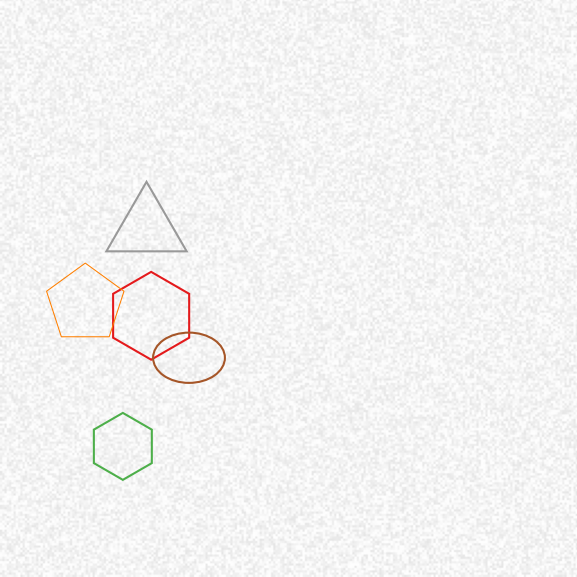[{"shape": "hexagon", "thickness": 1, "radius": 0.38, "center": [0.262, 0.452]}, {"shape": "hexagon", "thickness": 1, "radius": 0.29, "center": [0.213, 0.226]}, {"shape": "pentagon", "thickness": 0.5, "radius": 0.35, "center": [0.148, 0.473]}, {"shape": "oval", "thickness": 1, "radius": 0.31, "center": [0.327, 0.38]}, {"shape": "triangle", "thickness": 1, "radius": 0.4, "center": [0.254, 0.604]}]